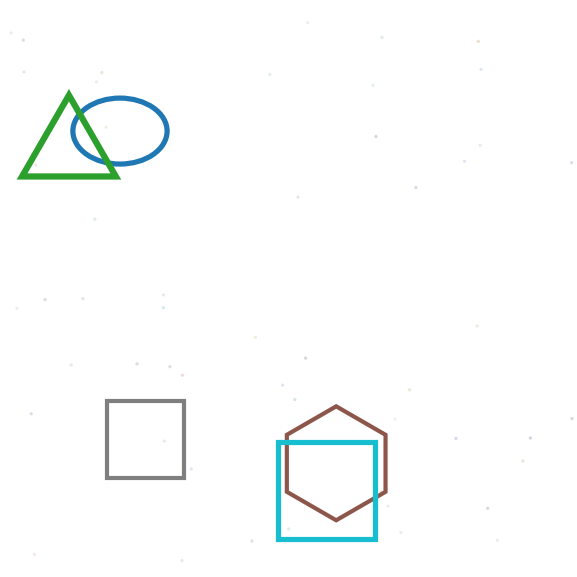[{"shape": "oval", "thickness": 2.5, "radius": 0.41, "center": [0.208, 0.772]}, {"shape": "triangle", "thickness": 3, "radius": 0.47, "center": [0.119, 0.74]}, {"shape": "hexagon", "thickness": 2, "radius": 0.49, "center": [0.582, 0.197]}, {"shape": "square", "thickness": 2, "radius": 0.33, "center": [0.251, 0.238]}, {"shape": "square", "thickness": 2.5, "radius": 0.42, "center": [0.566, 0.149]}]